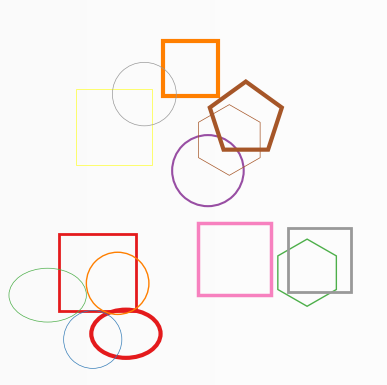[{"shape": "square", "thickness": 2, "radius": 0.5, "center": [0.252, 0.293]}, {"shape": "oval", "thickness": 3, "radius": 0.45, "center": [0.325, 0.133]}, {"shape": "circle", "thickness": 0.5, "radius": 0.38, "center": [0.239, 0.118]}, {"shape": "hexagon", "thickness": 1, "radius": 0.44, "center": [0.792, 0.292]}, {"shape": "oval", "thickness": 0.5, "radius": 0.5, "center": [0.123, 0.233]}, {"shape": "circle", "thickness": 1.5, "radius": 0.46, "center": [0.537, 0.557]}, {"shape": "square", "thickness": 3, "radius": 0.35, "center": [0.493, 0.823]}, {"shape": "circle", "thickness": 1, "radius": 0.4, "center": [0.304, 0.264]}, {"shape": "square", "thickness": 0.5, "radius": 0.49, "center": [0.294, 0.67]}, {"shape": "hexagon", "thickness": 0.5, "radius": 0.46, "center": [0.592, 0.636]}, {"shape": "pentagon", "thickness": 3, "radius": 0.49, "center": [0.634, 0.69]}, {"shape": "square", "thickness": 2.5, "radius": 0.47, "center": [0.605, 0.327]}, {"shape": "square", "thickness": 2, "radius": 0.41, "center": [0.824, 0.325]}, {"shape": "circle", "thickness": 0.5, "radius": 0.41, "center": [0.372, 0.756]}]